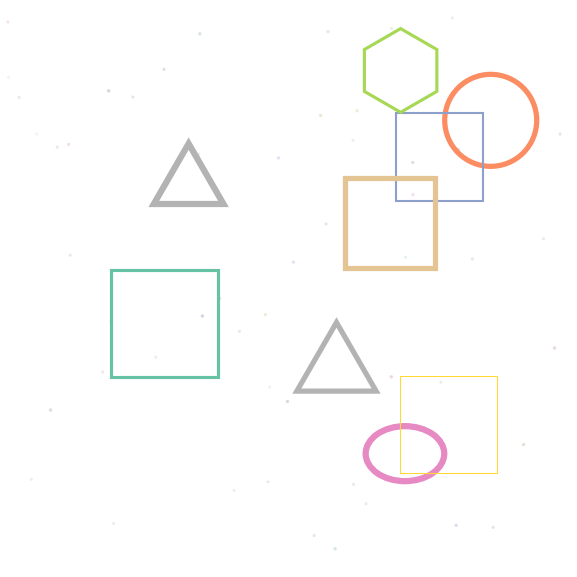[{"shape": "square", "thickness": 1.5, "radius": 0.46, "center": [0.284, 0.439]}, {"shape": "circle", "thickness": 2.5, "radius": 0.4, "center": [0.85, 0.791]}, {"shape": "square", "thickness": 1, "radius": 0.38, "center": [0.761, 0.727]}, {"shape": "oval", "thickness": 3, "radius": 0.34, "center": [0.701, 0.214]}, {"shape": "hexagon", "thickness": 1.5, "radius": 0.36, "center": [0.694, 0.877]}, {"shape": "square", "thickness": 0.5, "radius": 0.42, "center": [0.776, 0.263]}, {"shape": "square", "thickness": 2.5, "radius": 0.39, "center": [0.675, 0.613]}, {"shape": "triangle", "thickness": 3, "radius": 0.35, "center": [0.327, 0.681]}, {"shape": "triangle", "thickness": 2.5, "radius": 0.4, "center": [0.583, 0.362]}]